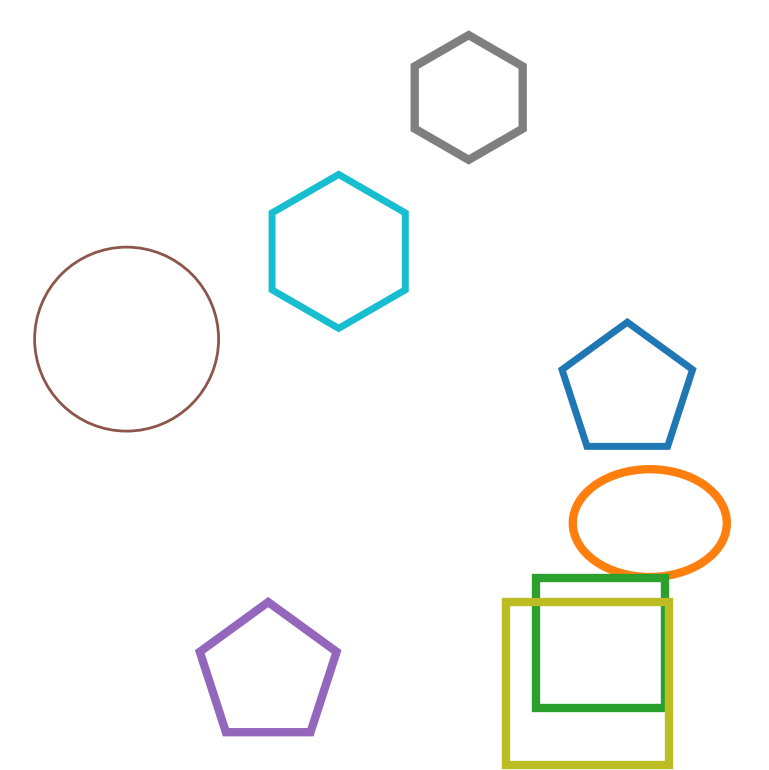[{"shape": "pentagon", "thickness": 2.5, "radius": 0.45, "center": [0.815, 0.492]}, {"shape": "oval", "thickness": 3, "radius": 0.5, "center": [0.844, 0.321]}, {"shape": "square", "thickness": 3, "radius": 0.42, "center": [0.78, 0.165]}, {"shape": "pentagon", "thickness": 3, "radius": 0.47, "center": [0.348, 0.125]}, {"shape": "circle", "thickness": 1, "radius": 0.6, "center": [0.164, 0.56]}, {"shape": "hexagon", "thickness": 3, "radius": 0.4, "center": [0.609, 0.873]}, {"shape": "square", "thickness": 3, "radius": 0.53, "center": [0.763, 0.112]}, {"shape": "hexagon", "thickness": 2.5, "radius": 0.5, "center": [0.44, 0.674]}]